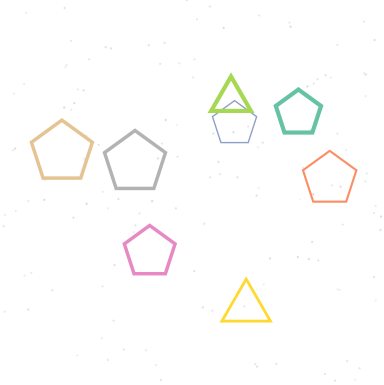[{"shape": "pentagon", "thickness": 3, "radius": 0.31, "center": [0.775, 0.706]}, {"shape": "pentagon", "thickness": 1.5, "radius": 0.36, "center": [0.856, 0.535]}, {"shape": "pentagon", "thickness": 1, "radius": 0.3, "center": [0.609, 0.678]}, {"shape": "pentagon", "thickness": 2.5, "radius": 0.35, "center": [0.389, 0.345]}, {"shape": "triangle", "thickness": 3, "radius": 0.3, "center": [0.6, 0.742]}, {"shape": "triangle", "thickness": 2, "radius": 0.36, "center": [0.639, 0.202]}, {"shape": "pentagon", "thickness": 2.5, "radius": 0.42, "center": [0.161, 0.605]}, {"shape": "pentagon", "thickness": 2.5, "radius": 0.42, "center": [0.351, 0.578]}]